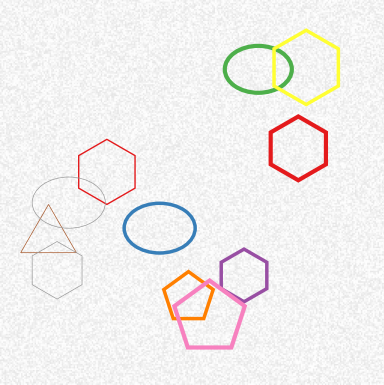[{"shape": "hexagon", "thickness": 1, "radius": 0.42, "center": [0.278, 0.554]}, {"shape": "hexagon", "thickness": 3, "radius": 0.41, "center": [0.775, 0.615]}, {"shape": "oval", "thickness": 2.5, "radius": 0.46, "center": [0.415, 0.407]}, {"shape": "oval", "thickness": 3, "radius": 0.44, "center": [0.671, 0.82]}, {"shape": "hexagon", "thickness": 2.5, "radius": 0.34, "center": [0.634, 0.285]}, {"shape": "pentagon", "thickness": 2.5, "radius": 0.34, "center": [0.49, 0.227]}, {"shape": "hexagon", "thickness": 2.5, "radius": 0.48, "center": [0.795, 0.825]}, {"shape": "triangle", "thickness": 0.5, "radius": 0.42, "center": [0.126, 0.385]}, {"shape": "pentagon", "thickness": 3, "radius": 0.48, "center": [0.544, 0.175]}, {"shape": "oval", "thickness": 0.5, "radius": 0.47, "center": [0.179, 0.474]}, {"shape": "hexagon", "thickness": 0.5, "radius": 0.37, "center": [0.148, 0.298]}]